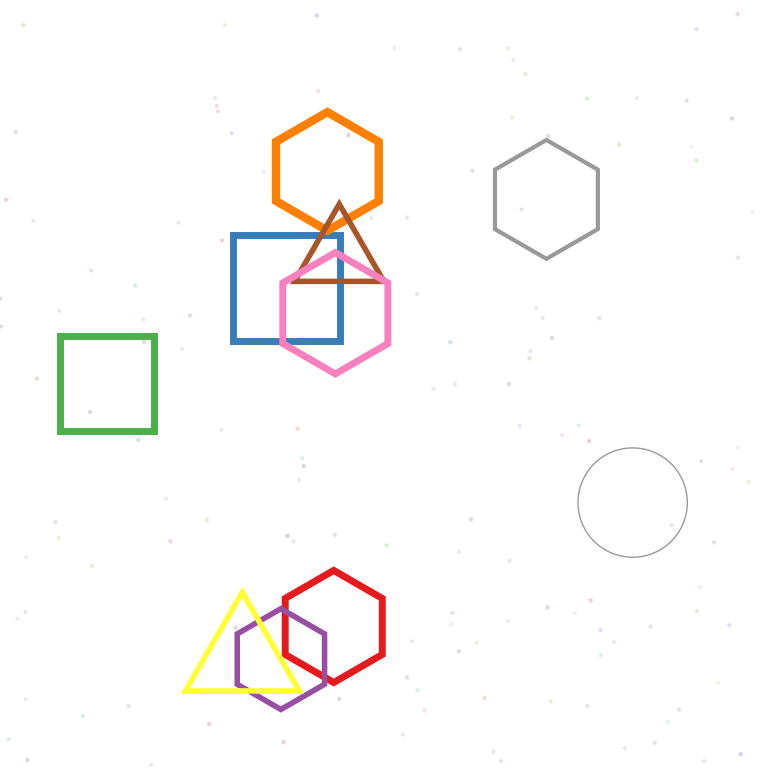[{"shape": "hexagon", "thickness": 2.5, "radius": 0.36, "center": [0.433, 0.186]}, {"shape": "square", "thickness": 2.5, "radius": 0.35, "center": [0.372, 0.626]}, {"shape": "square", "thickness": 2.5, "radius": 0.31, "center": [0.139, 0.502]}, {"shape": "hexagon", "thickness": 2, "radius": 0.33, "center": [0.365, 0.144]}, {"shape": "hexagon", "thickness": 3, "radius": 0.38, "center": [0.425, 0.777]}, {"shape": "triangle", "thickness": 2, "radius": 0.43, "center": [0.315, 0.145]}, {"shape": "triangle", "thickness": 2, "radius": 0.33, "center": [0.441, 0.668]}, {"shape": "hexagon", "thickness": 2.5, "radius": 0.39, "center": [0.436, 0.593]}, {"shape": "circle", "thickness": 0.5, "radius": 0.35, "center": [0.822, 0.347]}, {"shape": "hexagon", "thickness": 1.5, "radius": 0.39, "center": [0.71, 0.741]}]